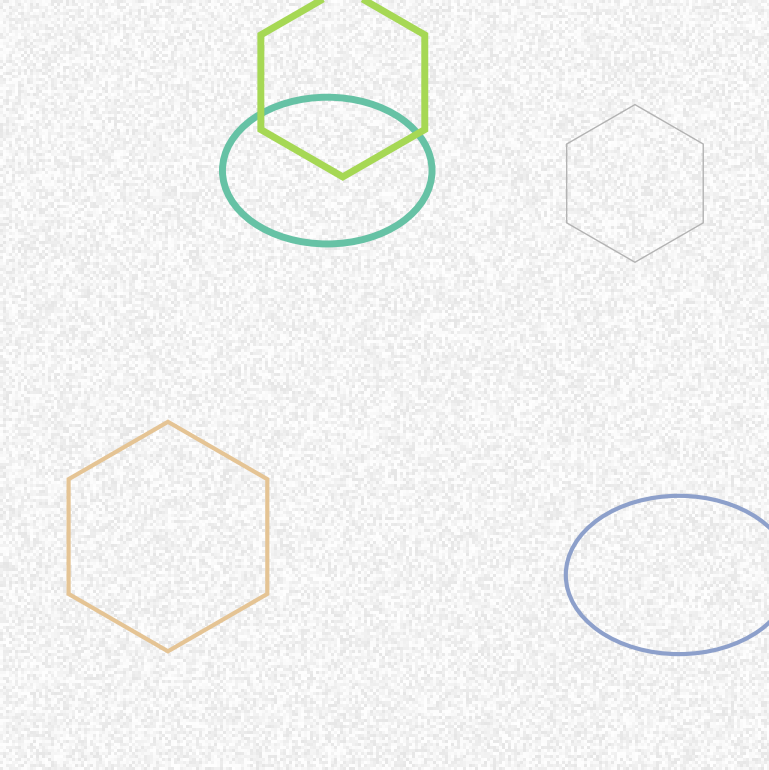[{"shape": "oval", "thickness": 2.5, "radius": 0.68, "center": [0.425, 0.778]}, {"shape": "oval", "thickness": 1.5, "radius": 0.73, "center": [0.882, 0.253]}, {"shape": "hexagon", "thickness": 2.5, "radius": 0.61, "center": [0.445, 0.893]}, {"shape": "hexagon", "thickness": 1.5, "radius": 0.75, "center": [0.218, 0.303]}, {"shape": "hexagon", "thickness": 0.5, "radius": 0.51, "center": [0.825, 0.762]}]